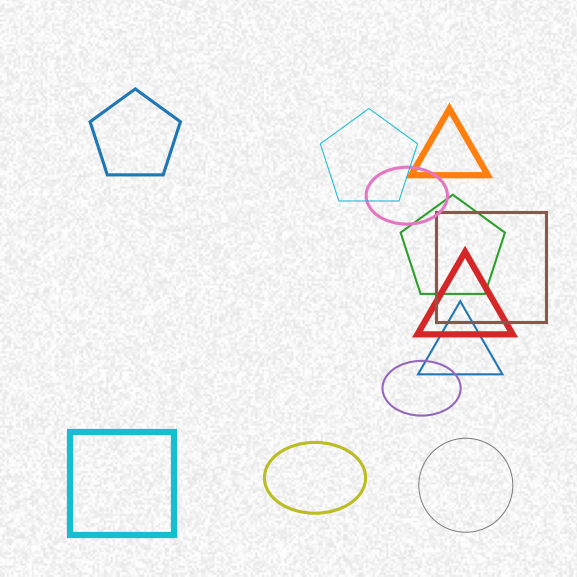[{"shape": "triangle", "thickness": 1, "radius": 0.42, "center": [0.797, 0.393]}, {"shape": "pentagon", "thickness": 1.5, "radius": 0.41, "center": [0.234, 0.763]}, {"shape": "triangle", "thickness": 3, "radius": 0.38, "center": [0.778, 0.734]}, {"shape": "pentagon", "thickness": 1, "radius": 0.47, "center": [0.784, 0.567]}, {"shape": "triangle", "thickness": 3, "radius": 0.48, "center": [0.805, 0.468]}, {"shape": "oval", "thickness": 1, "radius": 0.34, "center": [0.73, 0.327]}, {"shape": "square", "thickness": 1.5, "radius": 0.48, "center": [0.851, 0.537]}, {"shape": "oval", "thickness": 1.5, "radius": 0.35, "center": [0.704, 0.66]}, {"shape": "circle", "thickness": 0.5, "radius": 0.41, "center": [0.807, 0.159]}, {"shape": "oval", "thickness": 1.5, "radius": 0.44, "center": [0.546, 0.172]}, {"shape": "pentagon", "thickness": 0.5, "radius": 0.44, "center": [0.639, 0.723]}, {"shape": "square", "thickness": 3, "radius": 0.45, "center": [0.211, 0.162]}]